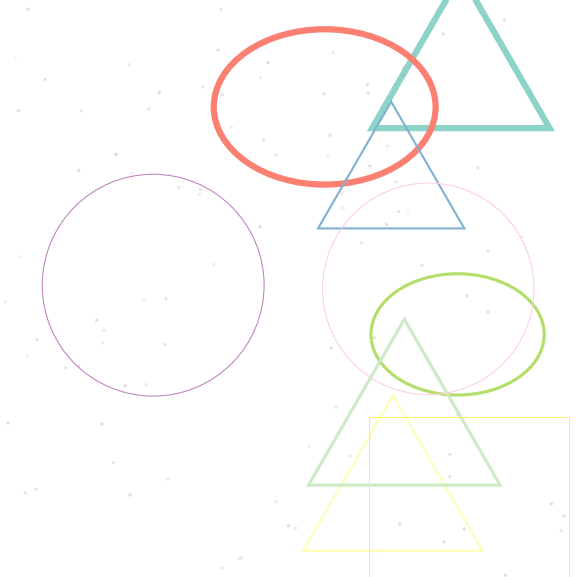[{"shape": "triangle", "thickness": 3, "radius": 0.89, "center": [0.798, 0.866]}, {"shape": "triangle", "thickness": 1, "radius": 0.9, "center": [0.68, 0.135]}, {"shape": "oval", "thickness": 3, "radius": 0.96, "center": [0.562, 0.814]}, {"shape": "triangle", "thickness": 1, "radius": 0.73, "center": [0.677, 0.677]}, {"shape": "oval", "thickness": 1.5, "radius": 0.75, "center": [0.792, 0.42]}, {"shape": "circle", "thickness": 0.5, "radius": 0.92, "center": [0.742, 0.499]}, {"shape": "circle", "thickness": 0.5, "radius": 0.96, "center": [0.265, 0.505]}, {"shape": "triangle", "thickness": 1.5, "radius": 0.96, "center": [0.7, 0.255]}, {"shape": "square", "thickness": 0.5, "radius": 0.87, "center": [0.812, 0.103]}]